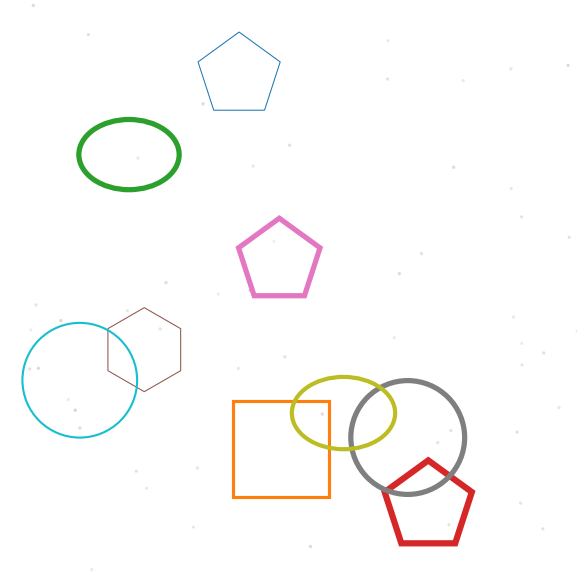[{"shape": "pentagon", "thickness": 0.5, "radius": 0.37, "center": [0.414, 0.869]}, {"shape": "square", "thickness": 1.5, "radius": 0.42, "center": [0.487, 0.221]}, {"shape": "oval", "thickness": 2.5, "radius": 0.43, "center": [0.223, 0.731]}, {"shape": "pentagon", "thickness": 3, "radius": 0.4, "center": [0.742, 0.123]}, {"shape": "hexagon", "thickness": 0.5, "radius": 0.36, "center": [0.25, 0.394]}, {"shape": "pentagon", "thickness": 2.5, "radius": 0.37, "center": [0.484, 0.547]}, {"shape": "circle", "thickness": 2.5, "radius": 0.49, "center": [0.706, 0.242]}, {"shape": "oval", "thickness": 2, "radius": 0.45, "center": [0.595, 0.284]}, {"shape": "circle", "thickness": 1, "radius": 0.5, "center": [0.138, 0.341]}]